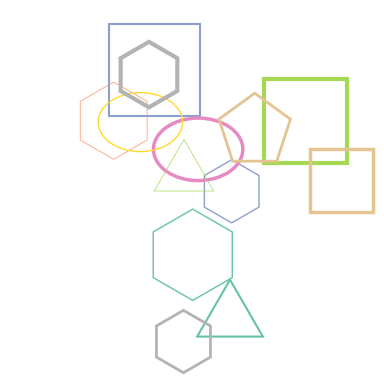[{"shape": "hexagon", "thickness": 1, "radius": 0.59, "center": [0.501, 0.338]}, {"shape": "triangle", "thickness": 1.5, "radius": 0.49, "center": [0.597, 0.175]}, {"shape": "hexagon", "thickness": 0.5, "radius": 0.5, "center": [0.295, 0.686]}, {"shape": "hexagon", "thickness": 1, "radius": 0.41, "center": [0.602, 0.503]}, {"shape": "square", "thickness": 1.5, "radius": 0.59, "center": [0.401, 0.818]}, {"shape": "oval", "thickness": 2.5, "radius": 0.58, "center": [0.515, 0.612]}, {"shape": "square", "thickness": 3, "radius": 0.54, "center": [0.794, 0.686]}, {"shape": "triangle", "thickness": 0.5, "radius": 0.45, "center": [0.478, 0.548]}, {"shape": "oval", "thickness": 1, "radius": 0.55, "center": [0.365, 0.683]}, {"shape": "pentagon", "thickness": 2, "radius": 0.49, "center": [0.662, 0.66]}, {"shape": "square", "thickness": 2.5, "radius": 0.41, "center": [0.887, 0.532]}, {"shape": "hexagon", "thickness": 2, "radius": 0.4, "center": [0.477, 0.113]}, {"shape": "hexagon", "thickness": 3, "radius": 0.43, "center": [0.387, 0.806]}]